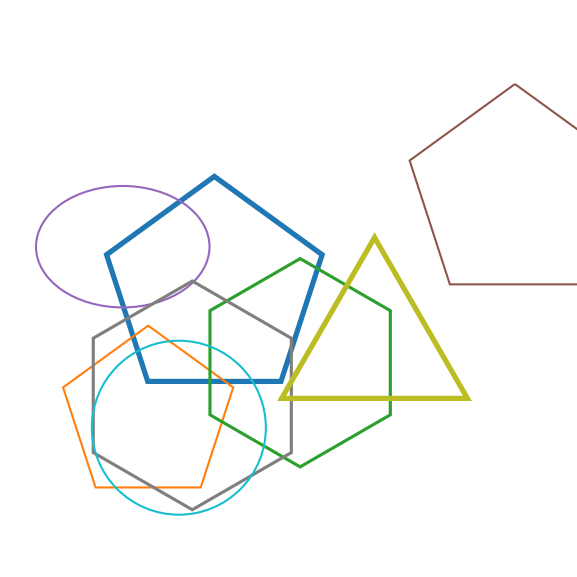[{"shape": "pentagon", "thickness": 2.5, "radius": 0.98, "center": [0.371, 0.497]}, {"shape": "pentagon", "thickness": 1, "radius": 0.77, "center": [0.257, 0.28]}, {"shape": "hexagon", "thickness": 1.5, "radius": 0.9, "center": [0.52, 0.371]}, {"shape": "oval", "thickness": 1, "radius": 0.75, "center": [0.213, 0.572]}, {"shape": "pentagon", "thickness": 1, "radius": 0.96, "center": [0.892, 0.662]}, {"shape": "hexagon", "thickness": 1.5, "radius": 0.99, "center": [0.333, 0.314]}, {"shape": "triangle", "thickness": 2.5, "radius": 0.93, "center": [0.649, 0.402]}, {"shape": "circle", "thickness": 1, "radius": 0.75, "center": [0.31, 0.259]}]